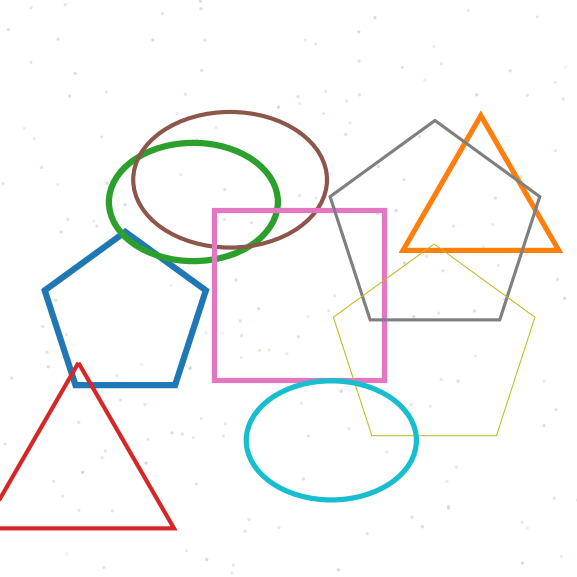[{"shape": "pentagon", "thickness": 3, "radius": 0.73, "center": [0.217, 0.451]}, {"shape": "triangle", "thickness": 2.5, "radius": 0.78, "center": [0.833, 0.643]}, {"shape": "oval", "thickness": 3, "radius": 0.73, "center": [0.335, 0.649]}, {"shape": "triangle", "thickness": 2, "radius": 0.96, "center": [0.136, 0.18]}, {"shape": "oval", "thickness": 2, "radius": 0.84, "center": [0.398, 0.688]}, {"shape": "square", "thickness": 2.5, "radius": 0.74, "center": [0.518, 0.488]}, {"shape": "pentagon", "thickness": 1.5, "radius": 0.95, "center": [0.753, 0.6]}, {"shape": "pentagon", "thickness": 0.5, "radius": 0.92, "center": [0.752, 0.393]}, {"shape": "oval", "thickness": 2.5, "radius": 0.74, "center": [0.574, 0.237]}]